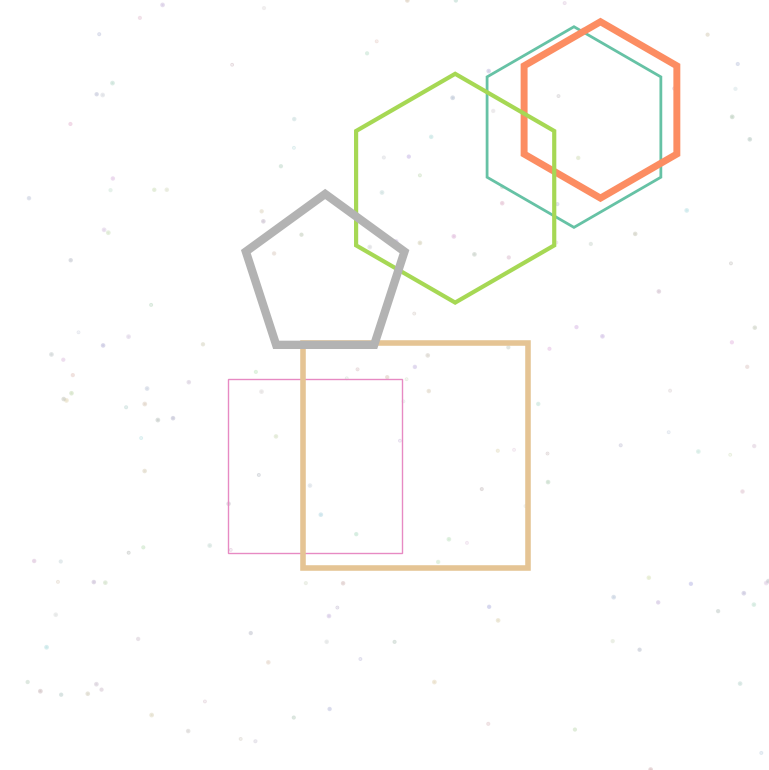[{"shape": "hexagon", "thickness": 1, "radius": 0.65, "center": [0.745, 0.835]}, {"shape": "hexagon", "thickness": 2.5, "radius": 0.57, "center": [0.78, 0.857]}, {"shape": "square", "thickness": 0.5, "radius": 0.56, "center": [0.41, 0.394]}, {"shape": "hexagon", "thickness": 1.5, "radius": 0.74, "center": [0.591, 0.756]}, {"shape": "square", "thickness": 2, "radius": 0.73, "center": [0.54, 0.408]}, {"shape": "pentagon", "thickness": 3, "radius": 0.54, "center": [0.422, 0.64]}]